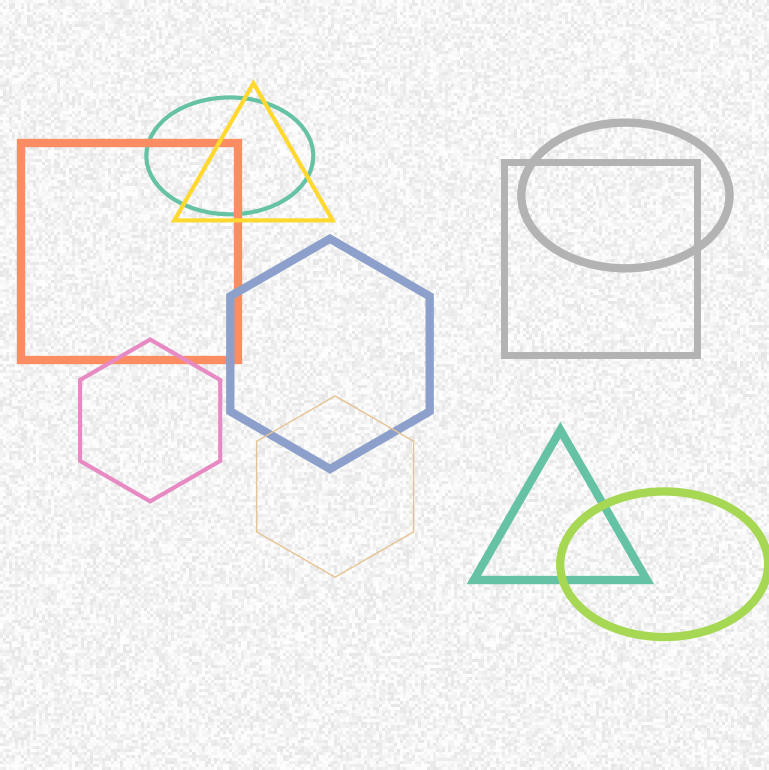[{"shape": "triangle", "thickness": 3, "radius": 0.65, "center": [0.728, 0.312]}, {"shape": "oval", "thickness": 1.5, "radius": 0.54, "center": [0.298, 0.798]}, {"shape": "square", "thickness": 3, "radius": 0.71, "center": [0.168, 0.674]}, {"shape": "hexagon", "thickness": 3, "radius": 0.75, "center": [0.429, 0.54]}, {"shape": "hexagon", "thickness": 1.5, "radius": 0.53, "center": [0.195, 0.454]}, {"shape": "oval", "thickness": 3, "radius": 0.68, "center": [0.863, 0.267]}, {"shape": "triangle", "thickness": 1.5, "radius": 0.59, "center": [0.329, 0.773]}, {"shape": "hexagon", "thickness": 0.5, "radius": 0.59, "center": [0.435, 0.368]}, {"shape": "square", "thickness": 2.5, "radius": 0.63, "center": [0.78, 0.664]}, {"shape": "oval", "thickness": 3, "radius": 0.68, "center": [0.812, 0.746]}]